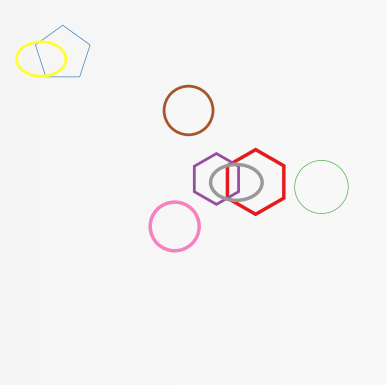[{"shape": "hexagon", "thickness": 2.5, "radius": 0.42, "center": [0.66, 0.527]}, {"shape": "pentagon", "thickness": 0.5, "radius": 0.37, "center": [0.162, 0.86]}, {"shape": "circle", "thickness": 0.5, "radius": 0.35, "center": [0.83, 0.514]}, {"shape": "hexagon", "thickness": 2, "radius": 0.33, "center": [0.559, 0.535]}, {"shape": "oval", "thickness": 2, "radius": 0.32, "center": [0.107, 0.847]}, {"shape": "circle", "thickness": 2, "radius": 0.32, "center": [0.487, 0.713]}, {"shape": "circle", "thickness": 2.5, "radius": 0.32, "center": [0.451, 0.412]}, {"shape": "oval", "thickness": 2.5, "radius": 0.33, "center": [0.61, 0.526]}]